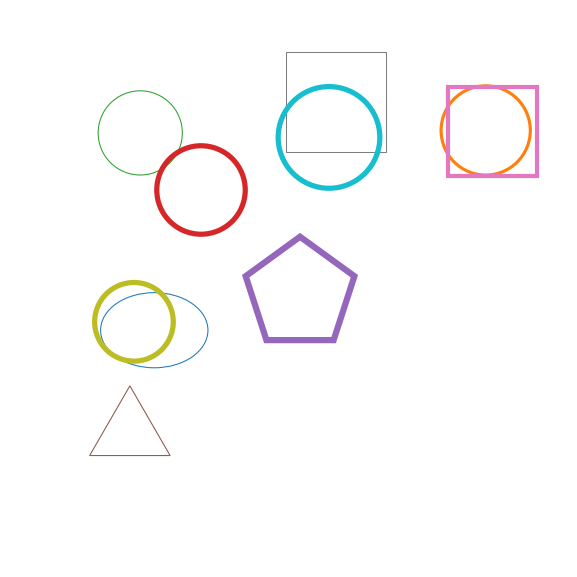[{"shape": "oval", "thickness": 0.5, "radius": 0.46, "center": [0.267, 0.427]}, {"shape": "circle", "thickness": 1.5, "radius": 0.39, "center": [0.841, 0.773]}, {"shape": "circle", "thickness": 0.5, "radius": 0.36, "center": [0.243, 0.769]}, {"shape": "circle", "thickness": 2.5, "radius": 0.38, "center": [0.348, 0.67]}, {"shape": "pentagon", "thickness": 3, "radius": 0.49, "center": [0.52, 0.49]}, {"shape": "triangle", "thickness": 0.5, "radius": 0.4, "center": [0.225, 0.251]}, {"shape": "square", "thickness": 2, "radius": 0.38, "center": [0.853, 0.771]}, {"shape": "square", "thickness": 0.5, "radius": 0.43, "center": [0.582, 0.822]}, {"shape": "circle", "thickness": 2.5, "radius": 0.34, "center": [0.232, 0.442]}, {"shape": "circle", "thickness": 2.5, "radius": 0.44, "center": [0.57, 0.761]}]